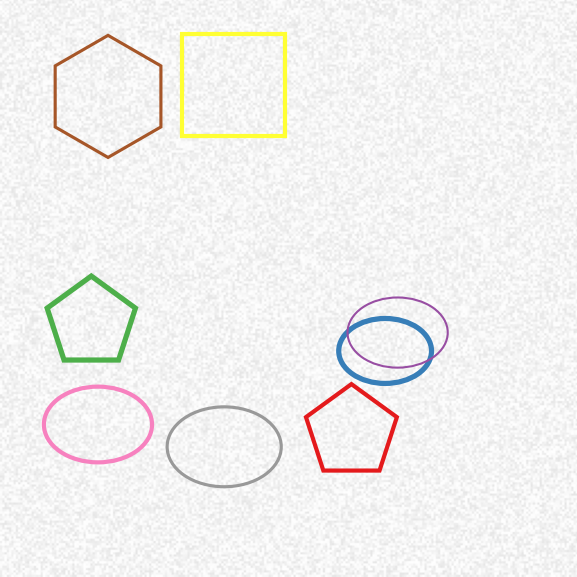[{"shape": "pentagon", "thickness": 2, "radius": 0.41, "center": [0.609, 0.251]}, {"shape": "oval", "thickness": 2.5, "radius": 0.4, "center": [0.667, 0.391]}, {"shape": "pentagon", "thickness": 2.5, "radius": 0.4, "center": [0.158, 0.441]}, {"shape": "oval", "thickness": 1, "radius": 0.43, "center": [0.689, 0.423]}, {"shape": "square", "thickness": 2, "radius": 0.44, "center": [0.405, 0.852]}, {"shape": "hexagon", "thickness": 1.5, "radius": 0.53, "center": [0.187, 0.832]}, {"shape": "oval", "thickness": 2, "radius": 0.47, "center": [0.17, 0.264]}, {"shape": "oval", "thickness": 1.5, "radius": 0.49, "center": [0.388, 0.225]}]